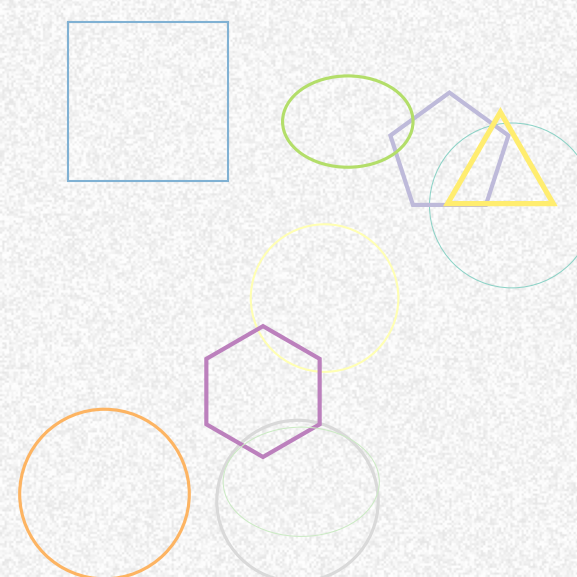[{"shape": "circle", "thickness": 0.5, "radius": 0.71, "center": [0.886, 0.643]}, {"shape": "circle", "thickness": 1, "radius": 0.64, "center": [0.562, 0.483]}, {"shape": "pentagon", "thickness": 2, "radius": 0.54, "center": [0.778, 0.731]}, {"shape": "square", "thickness": 1, "radius": 0.69, "center": [0.256, 0.823]}, {"shape": "circle", "thickness": 1.5, "radius": 0.73, "center": [0.181, 0.144]}, {"shape": "oval", "thickness": 1.5, "radius": 0.56, "center": [0.602, 0.789]}, {"shape": "circle", "thickness": 1.5, "radius": 0.7, "center": [0.515, 0.132]}, {"shape": "hexagon", "thickness": 2, "radius": 0.57, "center": [0.455, 0.321]}, {"shape": "oval", "thickness": 0.5, "radius": 0.68, "center": [0.522, 0.165]}, {"shape": "triangle", "thickness": 2.5, "radius": 0.53, "center": [0.866, 0.699]}]